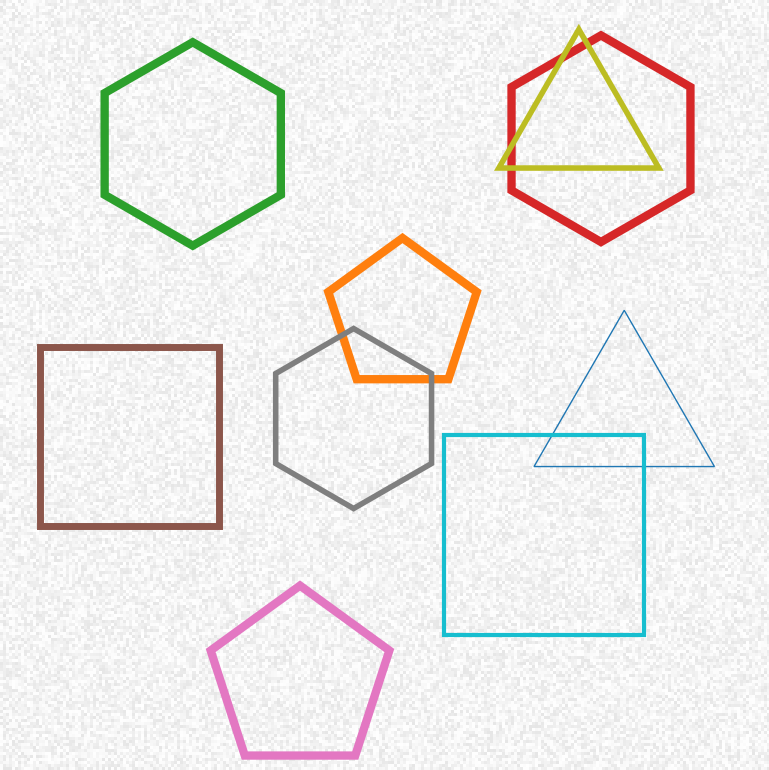[{"shape": "triangle", "thickness": 0.5, "radius": 0.68, "center": [0.811, 0.462]}, {"shape": "pentagon", "thickness": 3, "radius": 0.51, "center": [0.523, 0.59]}, {"shape": "hexagon", "thickness": 3, "radius": 0.66, "center": [0.25, 0.813]}, {"shape": "hexagon", "thickness": 3, "radius": 0.67, "center": [0.781, 0.82]}, {"shape": "square", "thickness": 2.5, "radius": 0.58, "center": [0.168, 0.433]}, {"shape": "pentagon", "thickness": 3, "radius": 0.61, "center": [0.39, 0.117]}, {"shape": "hexagon", "thickness": 2, "radius": 0.58, "center": [0.459, 0.456]}, {"shape": "triangle", "thickness": 2, "radius": 0.6, "center": [0.752, 0.842]}, {"shape": "square", "thickness": 1.5, "radius": 0.65, "center": [0.706, 0.305]}]